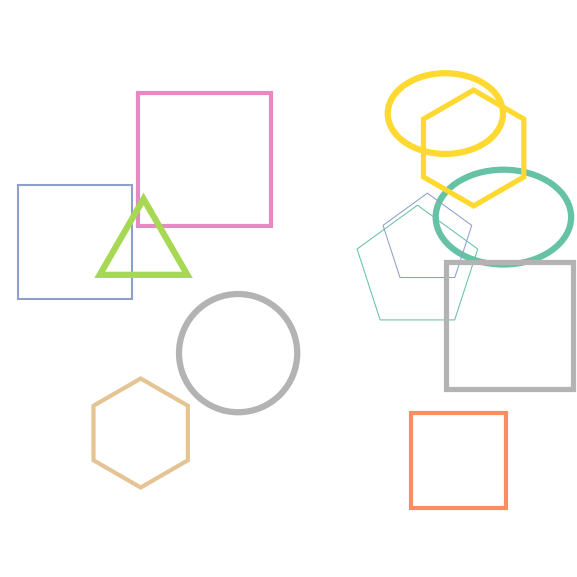[{"shape": "pentagon", "thickness": 0.5, "radius": 0.55, "center": [0.723, 0.534]}, {"shape": "oval", "thickness": 3, "radius": 0.59, "center": [0.872, 0.623]}, {"shape": "square", "thickness": 2, "radius": 0.41, "center": [0.795, 0.202]}, {"shape": "square", "thickness": 1, "radius": 0.49, "center": [0.129, 0.58]}, {"shape": "pentagon", "thickness": 0.5, "radius": 0.4, "center": [0.74, 0.584]}, {"shape": "square", "thickness": 2, "radius": 0.57, "center": [0.354, 0.723]}, {"shape": "triangle", "thickness": 3, "radius": 0.44, "center": [0.249, 0.567]}, {"shape": "hexagon", "thickness": 2.5, "radius": 0.5, "center": [0.82, 0.743]}, {"shape": "oval", "thickness": 3, "radius": 0.5, "center": [0.771, 0.802]}, {"shape": "hexagon", "thickness": 2, "radius": 0.47, "center": [0.244, 0.249]}, {"shape": "square", "thickness": 2.5, "radius": 0.55, "center": [0.882, 0.436]}, {"shape": "circle", "thickness": 3, "radius": 0.51, "center": [0.412, 0.388]}]